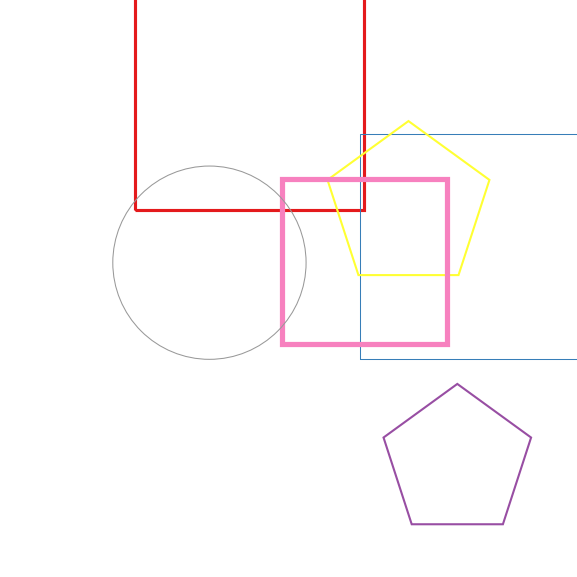[{"shape": "square", "thickness": 1.5, "radius": 0.99, "center": [0.432, 0.833]}, {"shape": "square", "thickness": 0.5, "radius": 0.97, "center": [0.818, 0.572]}, {"shape": "pentagon", "thickness": 1, "radius": 0.67, "center": [0.792, 0.2]}, {"shape": "pentagon", "thickness": 1, "radius": 0.74, "center": [0.707, 0.642]}, {"shape": "square", "thickness": 2.5, "radius": 0.71, "center": [0.631, 0.547]}, {"shape": "circle", "thickness": 0.5, "radius": 0.84, "center": [0.363, 0.544]}]